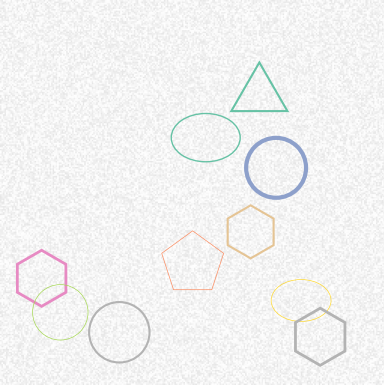[{"shape": "triangle", "thickness": 1.5, "radius": 0.42, "center": [0.674, 0.754]}, {"shape": "oval", "thickness": 1, "radius": 0.45, "center": [0.534, 0.643]}, {"shape": "pentagon", "thickness": 0.5, "radius": 0.42, "center": [0.5, 0.316]}, {"shape": "circle", "thickness": 3, "radius": 0.39, "center": [0.717, 0.564]}, {"shape": "hexagon", "thickness": 2, "radius": 0.36, "center": [0.108, 0.277]}, {"shape": "circle", "thickness": 0.5, "radius": 0.36, "center": [0.157, 0.189]}, {"shape": "oval", "thickness": 0.5, "radius": 0.39, "center": [0.782, 0.22]}, {"shape": "hexagon", "thickness": 1.5, "radius": 0.34, "center": [0.651, 0.398]}, {"shape": "hexagon", "thickness": 2, "radius": 0.37, "center": [0.832, 0.125]}, {"shape": "circle", "thickness": 1.5, "radius": 0.39, "center": [0.31, 0.137]}]